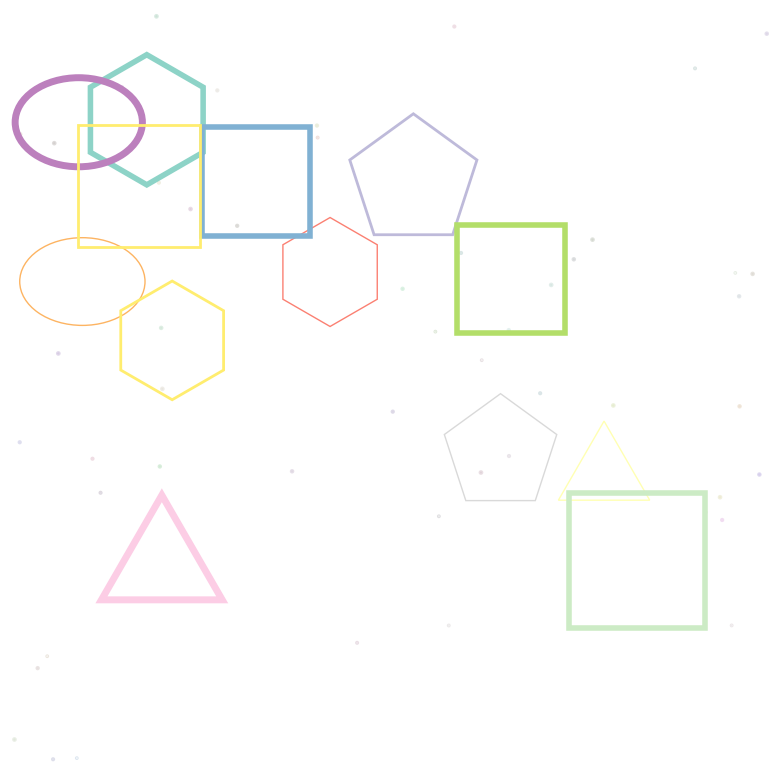[{"shape": "hexagon", "thickness": 2, "radius": 0.42, "center": [0.191, 0.844]}, {"shape": "triangle", "thickness": 0.5, "radius": 0.34, "center": [0.784, 0.385]}, {"shape": "pentagon", "thickness": 1, "radius": 0.43, "center": [0.537, 0.765]}, {"shape": "hexagon", "thickness": 0.5, "radius": 0.35, "center": [0.429, 0.647]}, {"shape": "square", "thickness": 2, "radius": 0.35, "center": [0.333, 0.764]}, {"shape": "oval", "thickness": 0.5, "radius": 0.41, "center": [0.107, 0.634]}, {"shape": "square", "thickness": 2, "radius": 0.35, "center": [0.663, 0.638]}, {"shape": "triangle", "thickness": 2.5, "radius": 0.45, "center": [0.21, 0.266]}, {"shape": "pentagon", "thickness": 0.5, "radius": 0.38, "center": [0.65, 0.412]}, {"shape": "oval", "thickness": 2.5, "radius": 0.41, "center": [0.102, 0.841]}, {"shape": "square", "thickness": 2, "radius": 0.44, "center": [0.827, 0.272]}, {"shape": "hexagon", "thickness": 1, "radius": 0.39, "center": [0.224, 0.558]}, {"shape": "square", "thickness": 1, "radius": 0.4, "center": [0.181, 0.758]}]